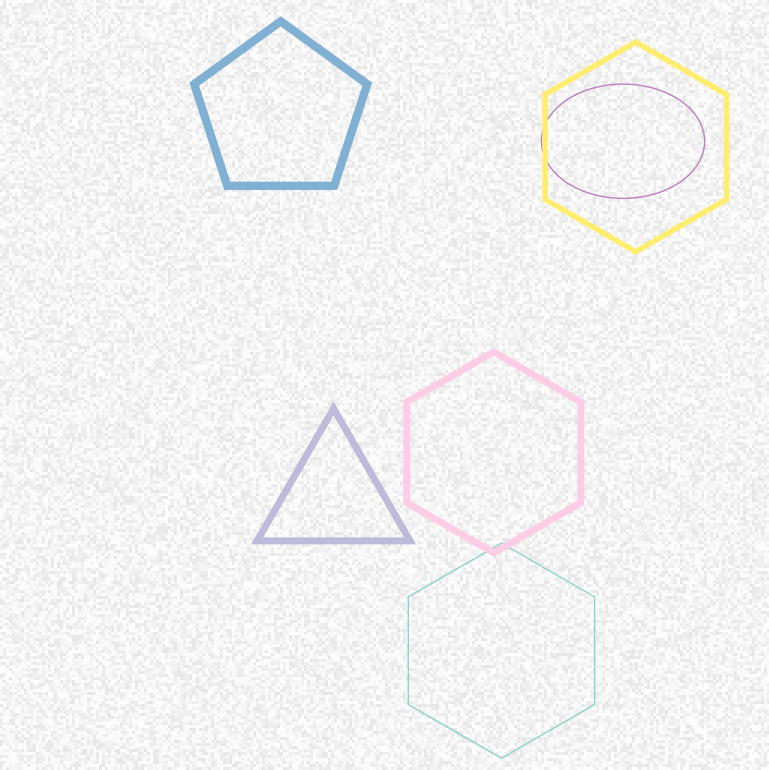[{"shape": "hexagon", "thickness": 0.5, "radius": 0.7, "center": [0.651, 0.155]}, {"shape": "triangle", "thickness": 2.5, "radius": 0.57, "center": [0.433, 0.355]}, {"shape": "pentagon", "thickness": 3, "radius": 0.59, "center": [0.365, 0.854]}, {"shape": "hexagon", "thickness": 2.5, "radius": 0.65, "center": [0.641, 0.413]}, {"shape": "oval", "thickness": 0.5, "radius": 0.53, "center": [0.809, 0.817]}, {"shape": "hexagon", "thickness": 2, "radius": 0.68, "center": [0.826, 0.809]}]